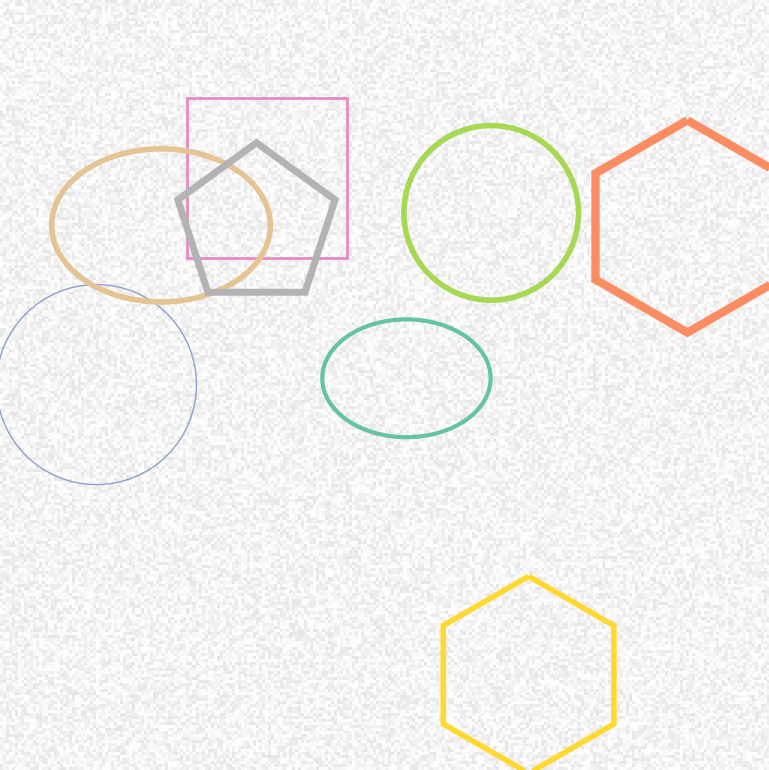[{"shape": "oval", "thickness": 1.5, "radius": 0.55, "center": [0.528, 0.509]}, {"shape": "hexagon", "thickness": 3, "radius": 0.69, "center": [0.893, 0.706]}, {"shape": "circle", "thickness": 0.5, "radius": 0.65, "center": [0.125, 0.501]}, {"shape": "square", "thickness": 1, "radius": 0.52, "center": [0.347, 0.769]}, {"shape": "circle", "thickness": 2, "radius": 0.57, "center": [0.638, 0.724]}, {"shape": "hexagon", "thickness": 2, "radius": 0.64, "center": [0.686, 0.124]}, {"shape": "oval", "thickness": 2, "radius": 0.71, "center": [0.209, 0.707]}, {"shape": "pentagon", "thickness": 2.5, "radius": 0.54, "center": [0.333, 0.707]}]